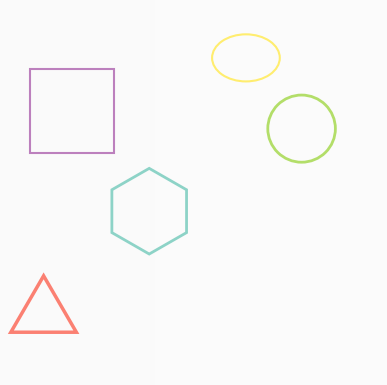[{"shape": "hexagon", "thickness": 2, "radius": 0.56, "center": [0.385, 0.451]}, {"shape": "triangle", "thickness": 2.5, "radius": 0.49, "center": [0.113, 0.186]}, {"shape": "circle", "thickness": 2, "radius": 0.44, "center": [0.778, 0.666]}, {"shape": "square", "thickness": 1.5, "radius": 0.55, "center": [0.186, 0.711]}, {"shape": "oval", "thickness": 1.5, "radius": 0.44, "center": [0.635, 0.85]}]